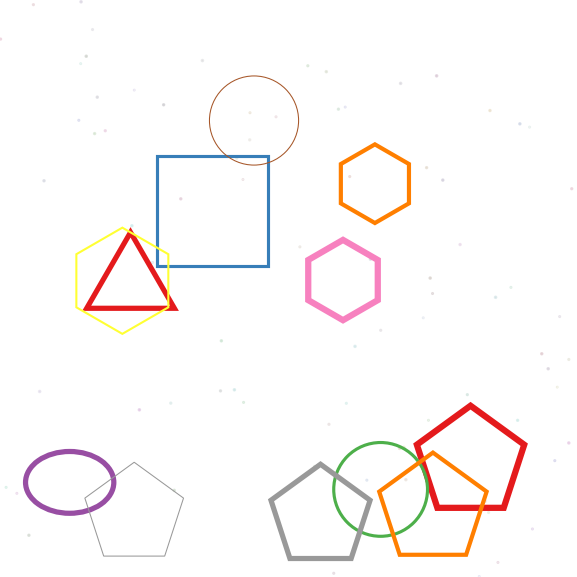[{"shape": "pentagon", "thickness": 3, "radius": 0.49, "center": [0.815, 0.199]}, {"shape": "triangle", "thickness": 2.5, "radius": 0.44, "center": [0.226, 0.509]}, {"shape": "square", "thickness": 1.5, "radius": 0.48, "center": [0.368, 0.634]}, {"shape": "circle", "thickness": 1.5, "radius": 0.41, "center": [0.659, 0.152]}, {"shape": "oval", "thickness": 2.5, "radius": 0.38, "center": [0.121, 0.164]}, {"shape": "hexagon", "thickness": 2, "radius": 0.34, "center": [0.649, 0.681]}, {"shape": "pentagon", "thickness": 2, "radius": 0.49, "center": [0.75, 0.118]}, {"shape": "hexagon", "thickness": 1, "radius": 0.46, "center": [0.212, 0.513]}, {"shape": "circle", "thickness": 0.5, "radius": 0.39, "center": [0.44, 0.79]}, {"shape": "hexagon", "thickness": 3, "radius": 0.35, "center": [0.594, 0.514]}, {"shape": "pentagon", "thickness": 0.5, "radius": 0.45, "center": [0.232, 0.109]}, {"shape": "pentagon", "thickness": 2.5, "radius": 0.45, "center": [0.555, 0.105]}]